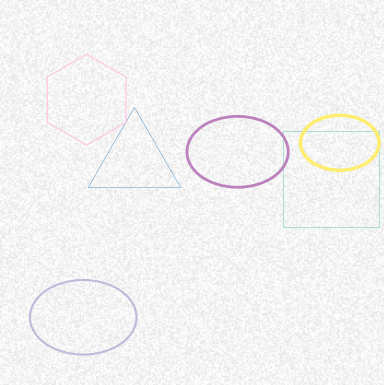[{"shape": "square", "thickness": 0.5, "radius": 0.62, "center": [0.86, 0.535]}, {"shape": "oval", "thickness": 1.5, "radius": 0.69, "center": [0.216, 0.176]}, {"shape": "triangle", "thickness": 0.5, "radius": 0.69, "center": [0.349, 0.582]}, {"shape": "hexagon", "thickness": 1, "radius": 0.59, "center": [0.225, 0.741]}, {"shape": "oval", "thickness": 2, "radius": 0.66, "center": [0.617, 0.606]}, {"shape": "oval", "thickness": 2.5, "radius": 0.51, "center": [0.883, 0.629]}]